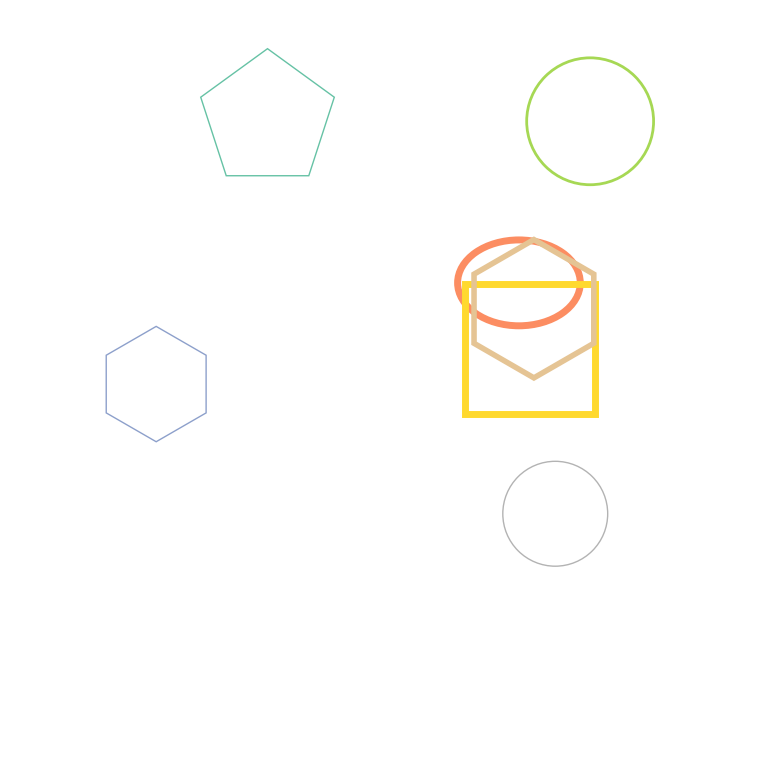[{"shape": "pentagon", "thickness": 0.5, "radius": 0.46, "center": [0.347, 0.846]}, {"shape": "oval", "thickness": 2.5, "radius": 0.4, "center": [0.674, 0.633]}, {"shape": "hexagon", "thickness": 0.5, "radius": 0.37, "center": [0.203, 0.501]}, {"shape": "circle", "thickness": 1, "radius": 0.41, "center": [0.766, 0.842]}, {"shape": "square", "thickness": 2.5, "radius": 0.42, "center": [0.688, 0.547]}, {"shape": "hexagon", "thickness": 2, "radius": 0.45, "center": [0.693, 0.599]}, {"shape": "circle", "thickness": 0.5, "radius": 0.34, "center": [0.721, 0.333]}]